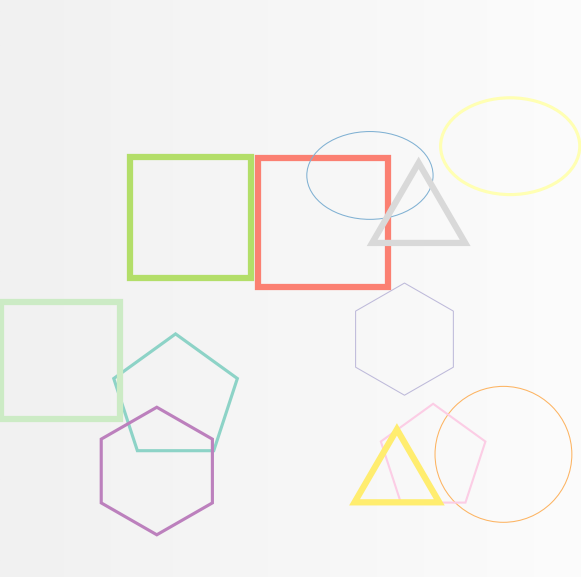[{"shape": "pentagon", "thickness": 1.5, "radius": 0.56, "center": [0.302, 0.309]}, {"shape": "oval", "thickness": 1.5, "radius": 0.6, "center": [0.878, 0.746]}, {"shape": "hexagon", "thickness": 0.5, "radius": 0.49, "center": [0.696, 0.412]}, {"shape": "square", "thickness": 3, "radius": 0.56, "center": [0.556, 0.614]}, {"shape": "oval", "thickness": 0.5, "radius": 0.54, "center": [0.636, 0.695]}, {"shape": "circle", "thickness": 0.5, "radius": 0.59, "center": [0.866, 0.212]}, {"shape": "square", "thickness": 3, "radius": 0.52, "center": [0.328, 0.622]}, {"shape": "pentagon", "thickness": 1, "radius": 0.47, "center": [0.745, 0.205]}, {"shape": "triangle", "thickness": 3, "radius": 0.46, "center": [0.72, 0.625]}, {"shape": "hexagon", "thickness": 1.5, "radius": 0.55, "center": [0.27, 0.184]}, {"shape": "square", "thickness": 3, "radius": 0.51, "center": [0.104, 0.375]}, {"shape": "triangle", "thickness": 3, "radius": 0.42, "center": [0.683, 0.171]}]